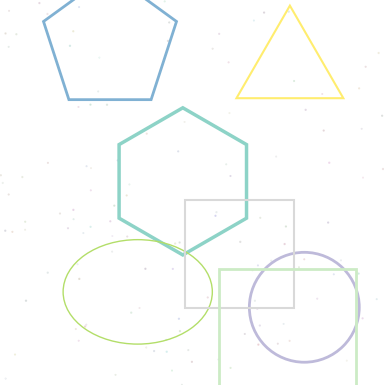[{"shape": "hexagon", "thickness": 2.5, "radius": 0.96, "center": [0.475, 0.529]}, {"shape": "circle", "thickness": 2, "radius": 0.71, "center": [0.79, 0.202]}, {"shape": "pentagon", "thickness": 2, "radius": 0.91, "center": [0.286, 0.888]}, {"shape": "oval", "thickness": 1, "radius": 0.97, "center": [0.358, 0.242]}, {"shape": "square", "thickness": 1.5, "radius": 0.7, "center": [0.622, 0.341]}, {"shape": "square", "thickness": 2, "radius": 0.89, "center": [0.747, 0.121]}, {"shape": "triangle", "thickness": 1.5, "radius": 0.8, "center": [0.753, 0.825]}]